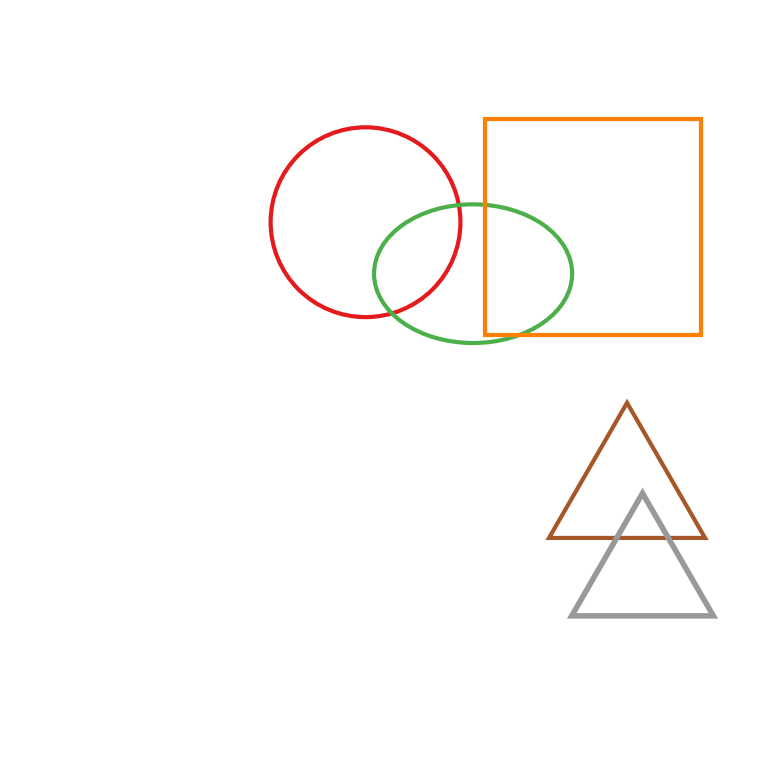[{"shape": "circle", "thickness": 1.5, "radius": 0.62, "center": [0.475, 0.711]}, {"shape": "oval", "thickness": 1.5, "radius": 0.64, "center": [0.614, 0.645]}, {"shape": "square", "thickness": 1.5, "radius": 0.7, "center": [0.77, 0.705]}, {"shape": "triangle", "thickness": 1.5, "radius": 0.59, "center": [0.814, 0.36]}, {"shape": "triangle", "thickness": 2, "radius": 0.53, "center": [0.834, 0.253]}]